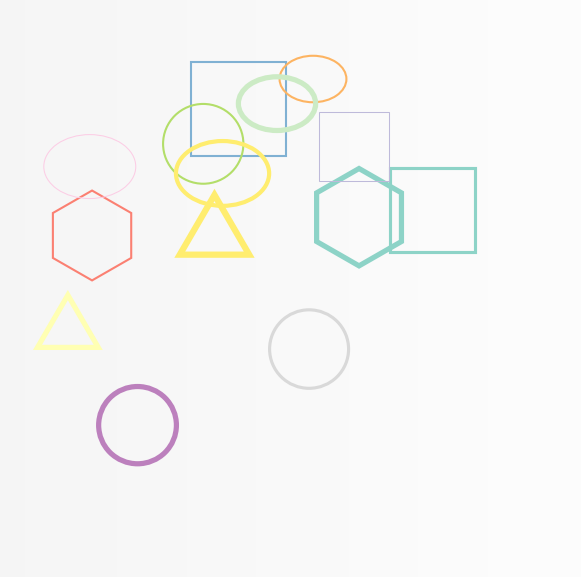[{"shape": "hexagon", "thickness": 2.5, "radius": 0.42, "center": [0.618, 0.623]}, {"shape": "square", "thickness": 1.5, "radius": 0.36, "center": [0.744, 0.635]}, {"shape": "triangle", "thickness": 2.5, "radius": 0.3, "center": [0.117, 0.428]}, {"shape": "square", "thickness": 0.5, "radius": 0.3, "center": [0.61, 0.746]}, {"shape": "hexagon", "thickness": 1, "radius": 0.39, "center": [0.158, 0.591]}, {"shape": "square", "thickness": 1, "radius": 0.41, "center": [0.41, 0.811]}, {"shape": "oval", "thickness": 1, "radius": 0.29, "center": [0.538, 0.862]}, {"shape": "circle", "thickness": 1, "radius": 0.35, "center": [0.35, 0.75]}, {"shape": "oval", "thickness": 0.5, "radius": 0.4, "center": [0.154, 0.711]}, {"shape": "circle", "thickness": 1.5, "radius": 0.34, "center": [0.532, 0.395]}, {"shape": "circle", "thickness": 2.5, "radius": 0.33, "center": [0.237, 0.263]}, {"shape": "oval", "thickness": 2.5, "radius": 0.33, "center": [0.477, 0.82]}, {"shape": "triangle", "thickness": 3, "radius": 0.34, "center": [0.369, 0.593]}, {"shape": "oval", "thickness": 2, "radius": 0.4, "center": [0.383, 0.699]}]